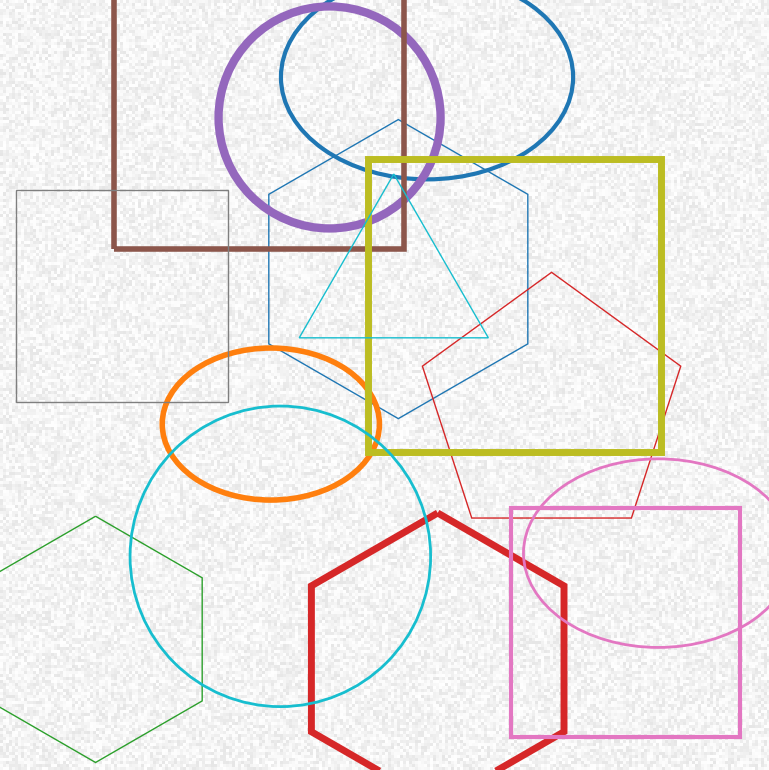[{"shape": "hexagon", "thickness": 0.5, "radius": 0.97, "center": [0.517, 0.651]}, {"shape": "oval", "thickness": 1.5, "radius": 0.95, "center": [0.555, 0.9]}, {"shape": "oval", "thickness": 2, "radius": 0.71, "center": [0.352, 0.449]}, {"shape": "hexagon", "thickness": 0.5, "radius": 0.8, "center": [0.124, 0.17]}, {"shape": "hexagon", "thickness": 2.5, "radius": 0.95, "center": [0.568, 0.144]}, {"shape": "pentagon", "thickness": 0.5, "radius": 0.88, "center": [0.716, 0.47]}, {"shape": "circle", "thickness": 3, "radius": 0.72, "center": [0.428, 0.847]}, {"shape": "square", "thickness": 2, "radius": 0.94, "center": [0.337, 0.865]}, {"shape": "oval", "thickness": 1, "radius": 0.87, "center": [0.855, 0.282]}, {"shape": "square", "thickness": 1.5, "radius": 0.74, "center": [0.813, 0.192]}, {"shape": "square", "thickness": 0.5, "radius": 0.69, "center": [0.158, 0.616]}, {"shape": "square", "thickness": 2.5, "radius": 0.95, "center": [0.668, 0.603]}, {"shape": "triangle", "thickness": 0.5, "radius": 0.71, "center": [0.511, 0.632]}, {"shape": "circle", "thickness": 1, "radius": 0.98, "center": [0.364, 0.277]}]